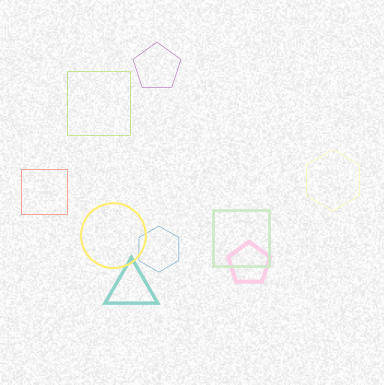[{"shape": "triangle", "thickness": 2.5, "radius": 0.4, "center": [0.341, 0.252]}, {"shape": "hexagon", "thickness": 0.5, "radius": 0.4, "center": [0.865, 0.532]}, {"shape": "square", "thickness": 0.5, "radius": 0.29, "center": [0.115, 0.503]}, {"shape": "hexagon", "thickness": 0.5, "radius": 0.3, "center": [0.413, 0.353]}, {"shape": "square", "thickness": 0.5, "radius": 0.41, "center": [0.255, 0.732]}, {"shape": "pentagon", "thickness": 3, "radius": 0.29, "center": [0.647, 0.315]}, {"shape": "pentagon", "thickness": 0.5, "radius": 0.33, "center": [0.408, 0.825]}, {"shape": "square", "thickness": 2, "radius": 0.36, "center": [0.626, 0.381]}, {"shape": "circle", "thickness": 1.5, "radius": 0.42, "center": [0.295, 0.388]}]